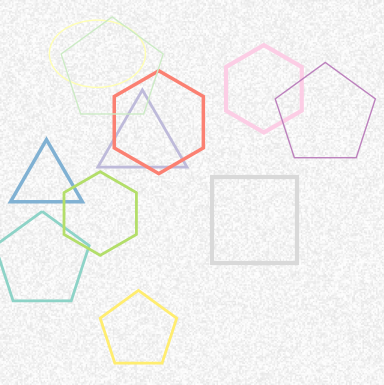[{"shape": "pentagon", "thickness": 2, "radius": 0.64, "center": [0.11, 0.322]}, {"shape": "oval", "thickness": 1, "radius": 0.62, "center": [0.253, 0.86]}, {"shape": "triangle", "thickness": 2, "radius": 0.67, "center": [0.37, 0.633]}, {"shape": "hexagon", "thickness": 2.5, "radius": 0.67, "center": [0.412, 0.683]}, {"shape": "triangle", "thickness": 2.5, "radius": 0.54, "center": [0.121, 0.53]}, {"shape": "hexagon", "thickness": 2, "radius": 0.54, "center": [0.26, 0.445]}, {"shape": "hexagon", "thickness": 3, "radius": 0.57, "center": [0.685, 0.769]}, {"shape": "square", "thickness": 3, "radius": 0.56, "center": [0.661, 0.429]}, {"shape": "pentagon", "thickness": 1, "radius": 0.68, "center": [0.845, 0.701]}, {"shape": "pentagon", "thickness": 1, "radius": 0.7, "center": [0.291, 0.817]}, {"shape": "pentagon", "thickness": 2, "radius": 0.52, "center": [0.36, 0.141]}]